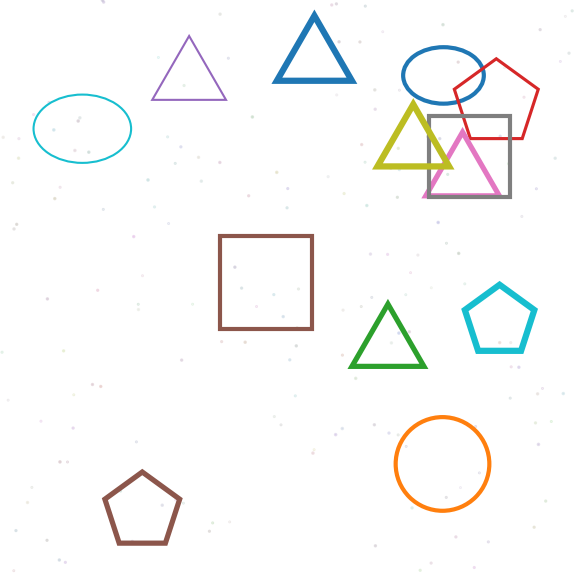[{"shape": "triangle", "thickness": 3, "radius": 0.38, "center": [0.544, 0.897]}, {"shape": "oval", "thickness": 2, "radius": 0.35, "center": [0.768, 0.869]}, {"shape": "circle", "thickness": 2, "radius": 0.41, "center": [0.766, 0.196]}, {"shape": "triangle", "thickness": 2.5, "radius": 0.36, "center": [0.672, 0.401]}, {"shape": "pentagon", "thickness": 1.5, "radius": 0.38, "center": [0.859, 0.821]}, {"shape": "triangle", "thickness": 1, "radius": 0.37, "center": [0.327, 0.863]}, {"shape": "pentagon", "thickness": 2.5, "radius": 0.34, "center": [0.246, 0.114]}, {"shape": "square", "thickness": 2, "radius": 0.4, "center": [0.46, 0.51]}, {"shape": "triangle", "thickness": 2.5, "radius": 0.37, "center": [0.801, 0.697]}, {"shape": "square", "thickness": 2, "radius": 0.35, "center": [0.813, 0.727]}, {"shape": "triangle", "thickness": 3, "radius": 0.36, "center": [0.716, 0.747]}, {"shape": "pentagon", "thickness": 3, "radius": 0.32, "center": [0.865, 0.443]}, {"shape": "oval", "thickness": 1, "radius": 0.42, "center": [0.143, 0.776]}]